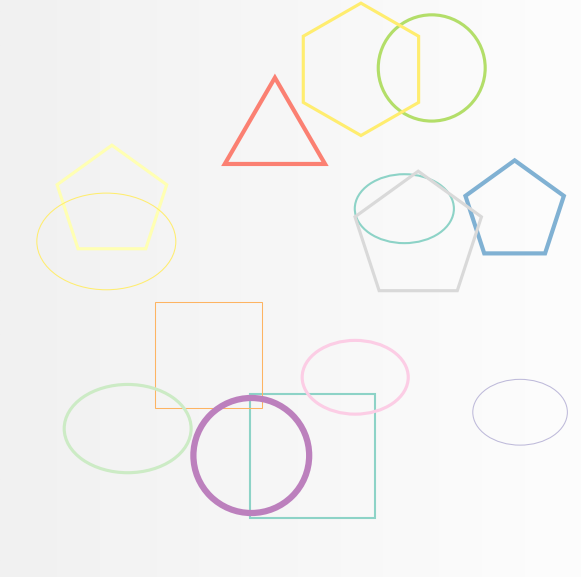[{"shape": "square", "thickness": 1, "radius": 0.54, "center": [0.537, 0.209]}, {"shape": "oval", "thickness": 1, "radius": 0.43, "center": [0.696, 0.638]}, {"shape": "pentagon", "thickness": 1.5, "radius": 0.5, "center": [0.193, 0.649]}, {"shape": "oval", "thickness": 0.5, "radius": 0.41, "center": [0.895, 0.285]}, {"shape": "triangle", "thickness": 2, "radius": 0.5, "center": [0.473, 0.765]}, {"shape": "pentagon", "thickness": 2, "radius": 0.45, "center": [0.885, 0.632]}, {"shape": "square", "thickness": 0.5, "radius": 0.46, "center": [0.359, 0.385]}, {"shape": "circle", "thickness": 1.5, "radius": 0.46, "center": [0.743, 0.881]}, {"shape": "oval", "thickness": 1.5, "radius": 0.46, "center": [0.611, 0.346]}, {"shape": "pentagon", "thickness": 1.5, "radius": 0.57, "center": [0.719, 0.588]}, {"shape": "circle", "thickness": 3, "radius": 0.5, "center": [0.432, 0.21]}, {"shape": "oval", "thickness": 1.5, "radius": 0.55, "center": [0.22, 0.257]}, {"shape": "oval", "thickness": 0.5, "radius": 0.6, "center": [0.183, 0.581]}, {"shape": "hexagon", "thickness": 1.5, "radius": 0.57, "center": [0.621, 0.879]}]